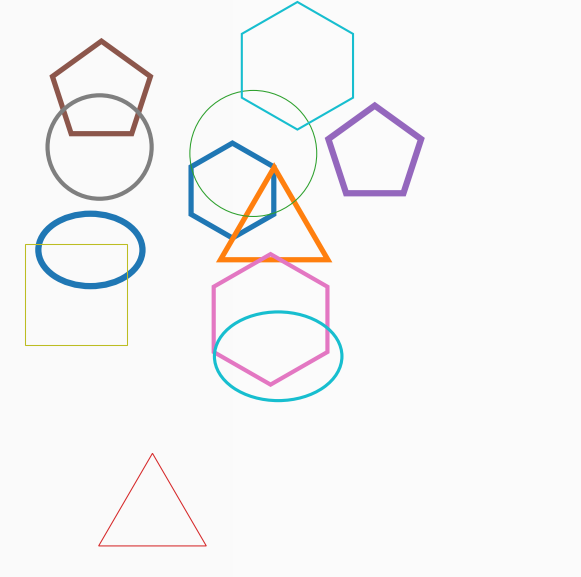[{"shape": "hexagon", "thickness": 2.5, "radius": 0.41, "center": [0.4, 0.669]}, {"shape": "oval", "thickness": 3, "radius": 0.45, "center": [0.156, 0.566]}, {"shape": "triangle", "thickness": 2.5, "radius": 0.53, "center": [0.472, 0.603]}, {"shape": "circle", "thickness": 0.5, "radius": 0.55, "center": [0.436, 0.733]}, {"shape": "triangle", "thickness": 0.5, "radius": 0.53, "center": [0.262, 0.107]}, {"shape": "pentagon", "thickness": 3, "radius": 0.42, "center": [0.645, 0.732]}, {"shape": "pentagon", "thickness": 2.5, "radius": 0.44, "center": [0.175, 0.839]}, {"shape": "hexagon", "thickness": 2, "radius": 0.56, "center": [0.465, 0.446]}, {"shape": "circle", "thickness": 2, "radius": 0.45, "center": [0.171, 0.745]}, {"shape": "square", "thickness": 0.5, "radius": 0.44, "center": [0.131, 0.489]}, {"shape": "hexagon", "thickness": 1, "radius": 0.55, "center": [0.512, 0.885]}, {"shape": "oval", "thickness": 1.5, "radius": 0.55, "center": [0.479, 0.382]}]